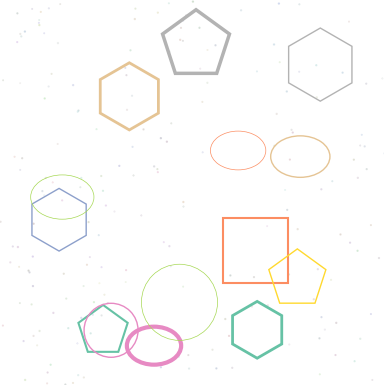[{"shape": "pentagon", "thickness": 1.5, "radius": 0.34, "center": [0.268, 0.141]}, {"shape": "hexagon", "thickness": 2, "radius": 0.37, "center": [0.668, 0.143]}, {"shape": "oval", "thickness": 0.5, "radius": 0.36, "center": [0.618, 0.609]}, {"shape": "square", "thickness": 1.5, "radius": 0.43, "center": [0.664, 0.349]}, {"shape": "hexagon", "thickness": 1, "radius": 0.41, "center": [0.153, 0.429]}, {"shape": "oval", "thickness": 3, "radius": 0.35, "center": [0.4, 0.102]}, {"shape": "circle", "thickness": 1, "radius": 0.35, "center": [0.288, 0.142]}, {"shape": "circle", "thickness": 0.5, "radius": 0.49, "center": [0.466, 0.215]}, {"shape": "oval", "thickness": 0.5, "radius": 0.41, "center": [0.162, 0.488]}, {"shape": "pentagon", "thickness": 1, "radius": 0.39, "center": [0.772, 0.276]}, {"shape": "oval", "thickness": 1, "radius": 0.38, "center": [0.78, 0.593]}, {"shape": "hexagon", "thickness": 2, "radius": 0.44, "center": [0.336, 0.75]}, {"shape": "pentagon", "thickness": 2.5, "radius": 0.46, "center": [0.509, 0.883]}, {"shape": "hexagon", "thickness": 1, "radius": 0.47, "center": [0.832, 0.832]}]